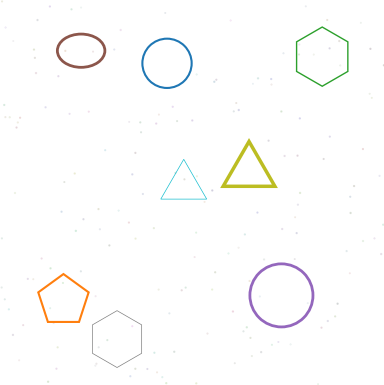[{"shape": "circle", "thickness": 1.5, "radius": 0.32, "center": [0.434, 0.836]}, {"shape": "pentagon", "thickness": 1.5, "radius": 0.34, "center": [0.165, 0.219]}, {"shape": "hexagon", "thickness": 1, "radius": 0.38, "center": [0.837, 0.853]}, {"shape": "circle", "thickness": 2, "radius": 0.41, "center": [0.731, 0.233]}, {"shape": "oval", "thickness": 2, "radius": 0.31, "center": [0.211, 0.868]}, {"shape": "hexagon", "thickness": 0.5, "radius": 0.37, "center": [0.304, 0.119]}, {"shape": "triangle", "thickness": 2.5, "radius": 0.39, "center": [0.647, 0.555]}, {"shape": "triangle", "thickness": 0.5, "radius": 0.34, "center": [0.477, 0.517]}]